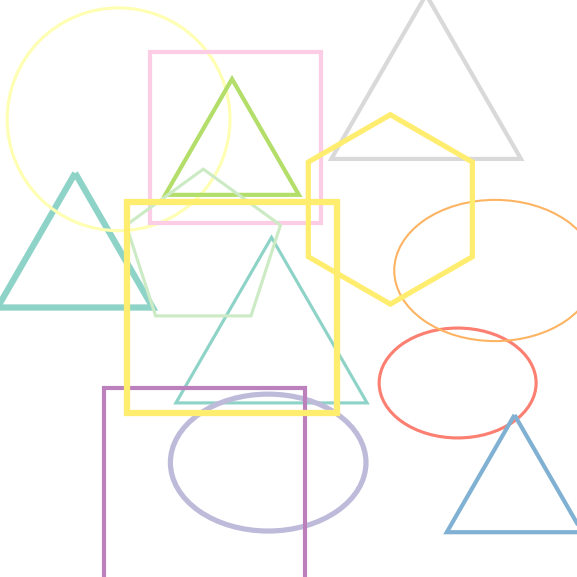[{"shape": "triangle", "thickness": 3, "radius": 0.78, "center": [0.13, 0.544]}, {"shape": "triangle", "thickness": 1.5, "radius": 0.96, "center": [0.47, 0.397]}, {"shape": "circle", "thickness": 1.5, "radius": 0.96, "center": [0.205, 0.793]}, {"shape": "oval", "thickness": 2.5, "radius": 0.85, "center": [0.464, 0.198]}, {"shape": "oval", "thickness": 1.5, "radius": 0.68, "center": [0.792, 0.336]}, {"shape": "triangle", "thickness": 2, "radius": 0.68, "center": [0.891, 0.145]}, {"shape": "oval", "thickness": 1, "radius": 0.87, "center": [0.857, 0.531]}, {"shape": "triangle", "thickness": 2, "radius": 0.67, "center": [0.402, 0.729]}, {"shape": "square", "thickness": 2, "radius": 0.74, "center": [0.408, 0.761]}, {"shape": "triangle", "thickness": 2, "radius": 0.95, "center": [0.738, 0.819]}, {"shape": "square", "thickness": 2, "radius": 0.87, "center": [0.354, 0.153]}, {"shape": "pentagon", "thickness": 1.5, "radius": 0.7, "center": [0.352, 0.566]}, {"shape": "hexagon", "thickness": 2.5, "radius": 0.82, "center": [0.676, 0.637]}, {"shape": "square", "thickness": 3, "radius": 0.91, "center": [0.402, 0.467]}]